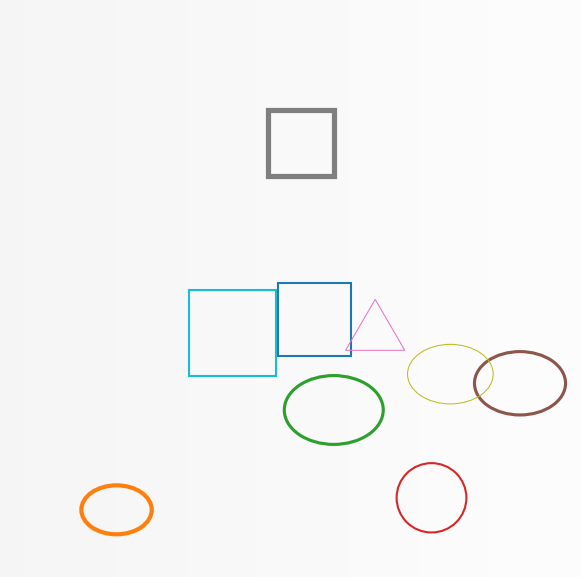[{"shape": "square", "thickness": 1, "radius": 0.31, "center": [0.541, 0.446]}, {"shape": "oval", "thickness": 2, "radius": 0.3, "center": [0.2, 0.116]}, {"shape": "oval", "thickness": 1.5, "radius": 0.43, "center": [0.574, 0.289]}, {"shape": "circle", "thickness": 1, "radius": 0.3, "center": [0.742, 0.137]}, {"shape": "oval", "thickness": 1.5, "radius": 0.39, "center": [0.895, 0.335]}, {"shape": "triangle", "thickness": 0.5, "radius": 0.29, "center": [0.645, 0.422]}, {"shape": "square", "thickness": 2.5, "radius": 0.29, "center": [0.518, 0.752]}, {"shape": "oval", "thickness": 0.5, "radius": 0.37, "center": [0.775, 0.351]}, {"shape": "square", "thickness": 1, "radius": 0.37, "center": [0.4, 0.422]}]